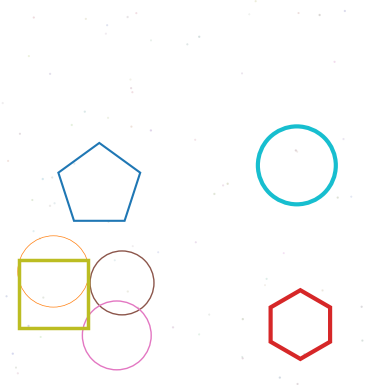[{"shape": "pentagon", "thickness": 1.5, "radius": 0.56, "center": [0.258, 0.517]}, {"shape": "circle", "thickness": 0.5, "radius": 0.46, "center": [0.139, 0.295]}, {"shape": "hexagon", "thickness": 3, "radius": 0.45, "center": [0.78, 0.157]}, {"shape": "circle", "thickness": 1, "radius": 0.41, "center": [0.317, 0.265]}, {"shape": "circle", "thickness": 1, "radius": 0.45, "center": [0.303, 0.129]}, {"shape": "square", "thickness": 2.5, "radius": 0.45, "center": [0.138, 0.236]}, {"shape": "circle", "thickness": 3, "radius": 0.51, "center": [0.771, 0.57]}]